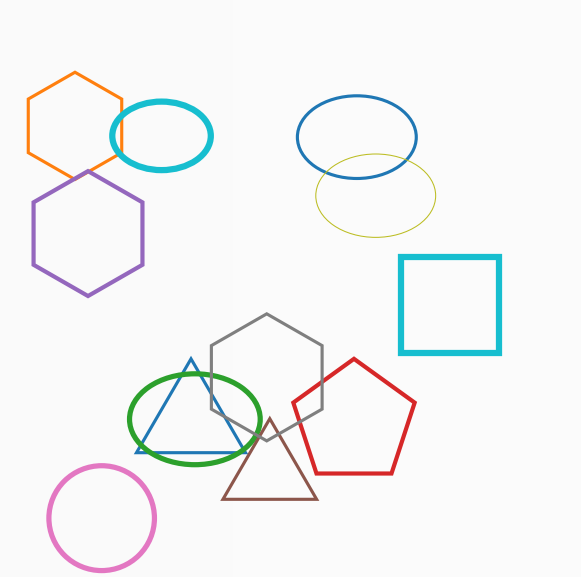[{"shape": "triangle", "thickness": 1.5, "radius": 0.54, "center": [0.329, 0.269]}, {"shape": "oval", "thickness": 1.5, "radius": 0.51, "center": [0.614, 0.762]}, {"shape": "hexagon", "thickness": 1.5, "radius": 0.46, "center": [0.129, 0.781]}, {"shape": "oval", "thickness": 2.5, "radius": 0.56, "center": [0.335, 0.273]}, {"shape": "pentagon", "thickness": 2, "radius": 0.55, "center": [0.609, 0.268]}, {"shape": "hexagon", "thickness": 2, "radius": 0.54, "center": [0.151, 0.595]}, {"shape": "triangle", "thickness": 1.5, "radius": 0.47, "center": [0.464, 0.181]}, {"shape": "circle", "thickness": 2.5, "radius": 0.45, "center": [0.175, 0.102]}, {"shape": "hexagon", "thickness": 1.5, "radius": 0.55, "center": [0.459, 0.346]}, {"shape": "oval", "thickness": 0.5, "radius": 0.52, "center": [0.646, 0.66]}, {"shape": "oval", "thickness": 3, "radius": 0.42, "center": [0.278, 0.764]}, {"shape": "square", "thickness": 3, "radius": 0.42, "center": [0.774, 0.471]}]